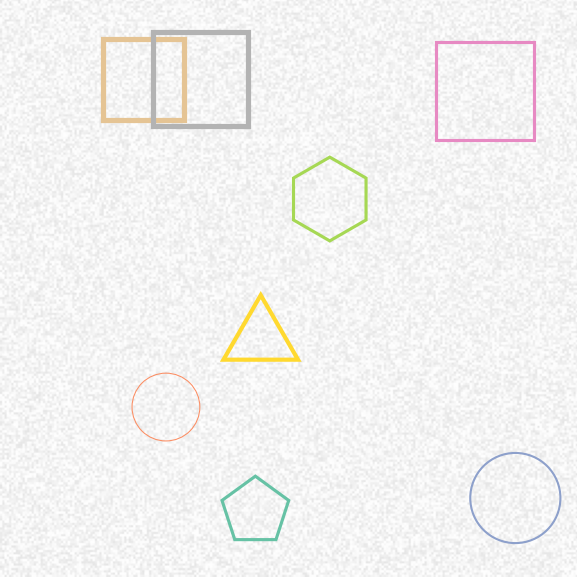[{"shape": "pentagon", "thickness": 1.5, "radius": 0.3, "center": [0.442, 0.114]}, {"shape": "circle", "thickness": 0.5, "radius": 0.29, "center": [0.287, 0.294]}, {"shape": "circle", "thickness": 1, "radius": 0.39, "center": [0.892, 0.137]}, {"shape": "square", "thickness": 1.5, "radius": 0.42, "center": [0.84, 0.841]}, {"shape": "hexagon", "thickness": 1.5, "radius": 0.36, "center": [0.571, 0.655]}, {"shape": "triangle", "thickness": 2, "radius": 0.37, "center": [0.452, 0.414]}, {"shape": "square", "thickness": 2.5, "radius": 0.35, "center": [0.249, 0.862]}, {"shape": "square", "thickness": 2.5, "radius": 0.41, "center": [0.347, 0.862]}]